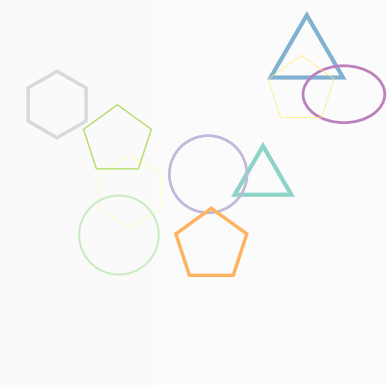[{"shape": "triangle", "thickness": 3, "radius": 0.42, "center": [0.679, 0.536]}, {"shape": "hexagon", "thickness": 0.5, "radius": 0.46, "center": [0.335, 0.502]}, {"shape": "circle", "thickness": 2, "radius": 0.5, "center": [0.537, 0.547]}, {"shape": "triangle", "thickness": 3, "radius": 0.54, "center": [0.792, 0.853]}, {"shape": "pentagon", "thickness": 2.5, "radius": 0.48, "center": [0.545, 0.363]}, {"shape": "pentagon", "thickness": 1, "radius": 0.46, "center": [0.303, 0.636]}, {"shape": "hexagon", "thickness": 2.5, "radius": 0.43, "center": [0.147, 0.729]}, {"shape": "oval", "thickness": 2, "radius": 0.53, "center": [0.887, 0.755]}, {"shape": "circle", "thickness": 1.5, "radius": 0.51, "center": [0.307, 0.39]}, {"shape": "pentagon", "thickness": 0.5, "radius": 0.45, "center": [0.777, 0.767]}]